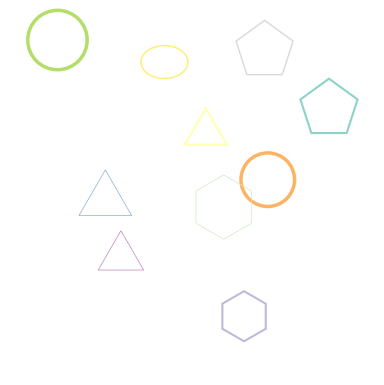[{"shape": "pentagon", "thickness": 1.5, "radius": 0.39, "center": [0.855, 0.718]}, {"shape": "triangle", "thickness": 1.5, "radius": 0.32, "center": [0.535, 0.656]}, {"shape": "hexagon", "thickness": 1.5, "radius": 0.33, "center": [0.634, 0.179]}, {"shape": "triangle", "thickness": 0.5, "radius": 0.4, "center": [0.274, 0.479]}, {"shape": "circle", "thickness": 2.5, "radius": 0.35, "center": [0.696, 0.533]}, {"shape": "circle", "thickness": 2.5, "radius": 0.39, "center": [0.149, 0.896]}, {"shape": "pentagon", "thickness": 1, "radius": 0.39, "center": [0.687, 0.869]}, {"shape": "triangle", "thickness": 0.5, "radius": 0.34, "center": [0.314, 0.333]}, {"shape": "hexagon", "thickness": 0.5, "radius": 0.42, "center": [0.581, 0.462]}, {"shape": "oval", "thickness": 1, "radius": 0.3, "center": [0.427, 0.839]}]